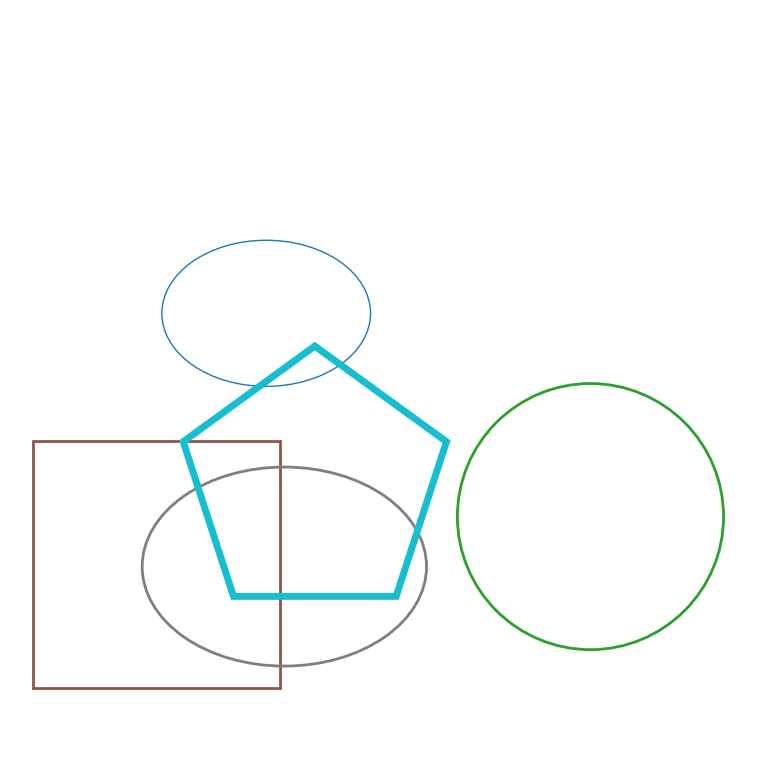[{"shape": "oval", "thickness": 0.5, "radius": 0.68, "center": [0.346, 0.593]}, {"shape": "circle", "thickness": 1, "radius": 0.86, "center": [0.767, 0.329]}, {"shape": "square", "thickness": 1, "radius": 0.8, "center": [0.204, 0.267]}, {"shape": "oval", "thickness": 1, "radius": 0.92, "center": [0.369, 0.264]}, {"shape": "pentagon", "thickness": 2.5, "radius": 0.9, "center": [0.409, 0.371]}]